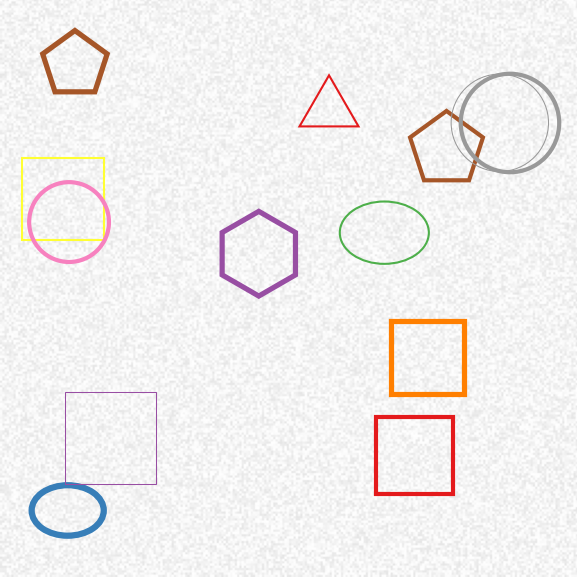[{"shape": "square", "thickness": 2, "radius": 0.33, "center": [0.718, 0.211]}, {"shape": "triangle", "thickness": 1, "radius": 0.29, "center": [0.57, 0.81]}, {"shape": "oval", "thickness": 3, "radius": 0.31, "center": [0.117, 0.115]}, {"shape": "oval", "thickness": 1, "radius": 0.39, "center": [0.665, 0.596]}, {"shape": "square", "thickness": 0.5, "radius": 0.4, "center": [0.192, 0.24]}, {"shape": "hexagon", "thickness": 2.5, "radius": 0.37, "center": [0.448, 0.56]}, {"shape": "square", "thickness": 2.5, "radius": 0.32, "center": [0.741, 0.38]}, {"shape": "square", "thickness": 1, "radius": 0.36, "center": [0.109, 0.655]}, {"shape": "pentagon", "thickness": 2, "radius": 0.33, "center": [0.773, 0.741]}, {"shape": "pentagon", "thickness": 2.5, "radius": 0.29, "center": [0.13, 0.888]}, {"shape": "circle", "thickness": 2, "radius": 0.35, "center": [0.12, 0.615]}, {"shape": "circle", "thickness": 0.5, "radius": 0.42, "center": [0.865, 0.787]}, {"shape": "circle", "thickness": 2, "radius": 0.43, "center": [0.883, 0.786]}]